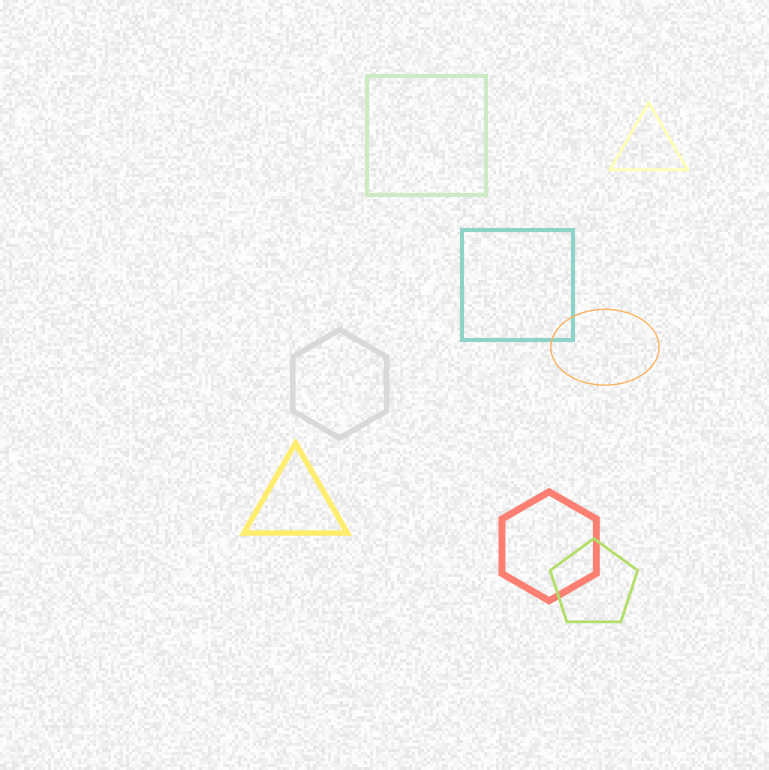[{"shape": "square", "thickness": 1.5, "radius": 0.36, "center": [0.672, 0.63]}, {"shape": "triangle", "thickness": 1, "radius": 0.29, "center": [0.843, 0.809]}, {"shape": "hexagon", "thickness": 2.5, "radius": 0.35, "center": [0.713, 0.291]}, {"shape": "oval", "thickness": 0.5, "radius": 0.35, "center": [0.786, 0.549]}, {"shape": "pentagon", "thickness": 1, "radius": 0.3, "center": [0.771, 0.241]}, {"shape": "hexagon", "thickness": 2, "radius": 0.35, "center": [0.441, 0.501]}, {"shape": "square", "thickness": 1.5, "radius": 0.39, "center": [0.554, 0.824]}, {"shape": "triangle", "thickness": 2, "radius": 0.39, "center": [0.384, 0.347]}]